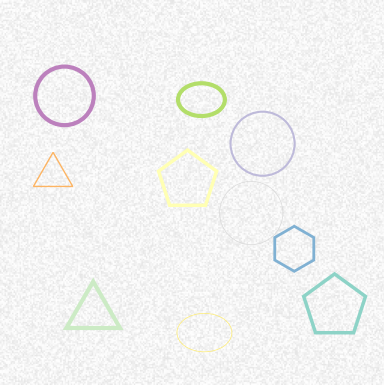[{"shape": "pentagon", "thickness": 2.5, "radius": 0.42, "center": [0.869, 0.204]}, {"shape": "pentagon", "thickness": 2.5, "radius": 0.4, "center": [0.487, 0.531]}, {"shape": "circle", "thickness": 1.5, "radius": 0.42, "center": [0.682, 0.627]}, {"shape": "hexagon", "thickness": 2, "radius": 0.29, "center": [0.764, 0.354]}, {"shape": "triangle", "thickness": 1, "radius": 0.3, "center": [0.138, 0.545]}, {"shape": "oval", "thickness": 3, "radius": 0.3, "center": [0.523, 0.741]}, {"shape": "circle", "thickness": 0.5, "radius": 0.41, "center": [0.653, 0.447]}, {"shape": "circle", "thickness": 3, "radius": 0.38, "center": [0.168, 0.751]}, {"shape": "triangle", "thickness": 3, "radius": 0.4, "center": [0.242, 0.188]}, {"shape": "oval", "thickness": 0.5, "radius": 0.36, "center": [0.531, 0.136]}]